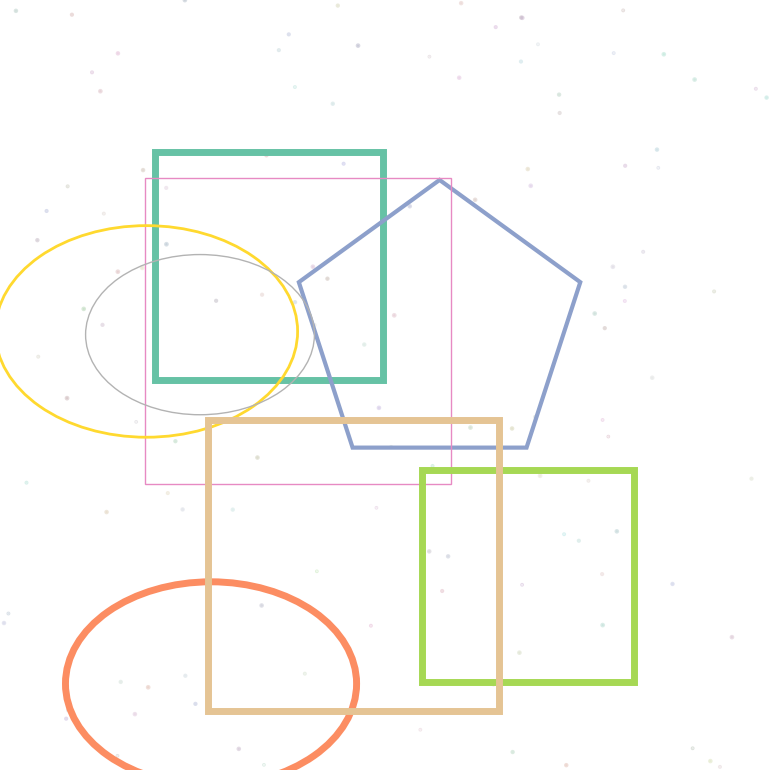[{"shape": "square", "thickness": 2.5, "radius": 0.74, "center": [0.349, 0.654]}, {"shape": "oval", "thickness": 2.5, "radius": 0.95, "center": [0.274, 0.112]}, {"shape": "pentagon", "thickness": 1.5, "radius": 0.96, "center": [0.571, 0.574]}, {"shape": "square", "thickness": 0.5, "radius": 0.99, "center": [0.387, 0.57]}, {"shape": "square", "thickness": 2.5, "radius": 0.69, "center": [0.686, 0.251]}, {"shape": "oval", "thickness": 1, "radius": 0.98, "center": [0.19, 0.57]}, {"shape": "square", "thickness": 2.5, "radius": 0.94, "center": [0.459, 0.265]}, {"shape": "oval", "thickness": 0.5, "radius": 0.74, "center": [0.26, 0.565]}]